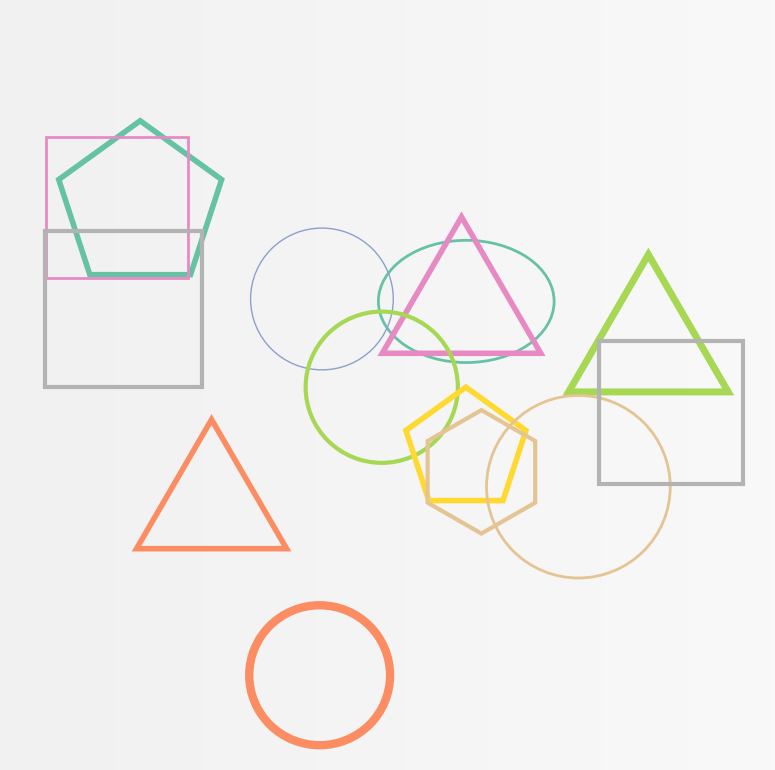[{"shape": "pentagon", "thickness": 2, "radius": 0.55, "center": [0.181, 0.733]}, {"shape": "oval", "thickness": 1, "radius": 0.57, "center": [0.602, 0.609]}, {"shape": "circle", "thickness": 3, "radius": 0.45, "center": [0.412, 0.123]}, {"shape": "triangle", "thickness": 2, "radius": 0.56, "center": [0.273, 0.343]}, {"shape": "circle", "thickness": 0.5, "radius": 0.46, "center": [0.415, 0.612]}, {"shape": "square", "thickness": 1, "radius": 0.46, "center": [0.151, 0.73]}, {"shape": "triangle", "thickness": 2, "radius": 0.59, "center": [0.595, 0.6]}, {"shape": "circle", "thickness": 1.5, "radius": 0.49, "center": [0.493, 0.497]}, {"shape": "triangle", "thickness": 2.5, "radius": 0.59, "center": [0.837, 0.55]}, {"shape": "pentagon", "thickness": 2, "radius": 0.41, "center": [0.601, 0.416]}, {"shape": "circle", "thickness": 1, "radius": 0.59, "center": [0.746, 0.368]}, {"shape": "hexagon", "thickness": 1.5, "radius": 0.4, "center": [0.621, 0.387]}, {"shape": "square", "thickness": 1.5, "radius": 0.46, "center": [0.866, 0.465]}, {"shape": "square", "thickness": 1.5, "radius": 0.51, "center": [0.16, 0.598]}]